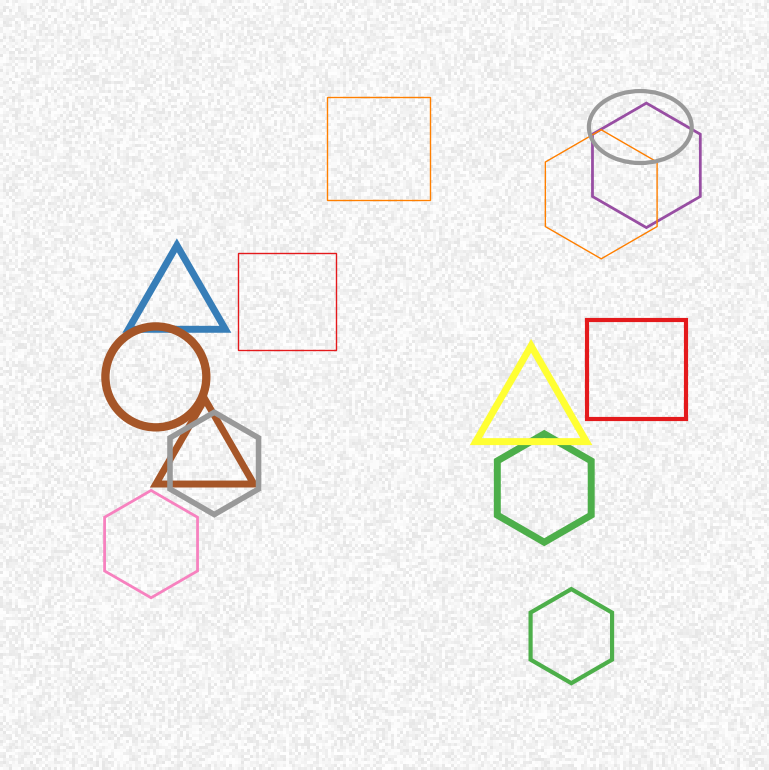[{"shape": "square", "thickness": 1.5, "radius": 0.32, "center": [0.827, 0.52]}, {"shape": "square", "thickness": 0.5, "radius": 0.32, "center": [0.373, 0.609]}, {"shape": "triangle", "thickness": 2.5, "radius": 0.36, "center": [0.23, 0.609]}, {"shape": "hexagon", "thickness": 2.5, "radius": 0.35, "center": [0.707, 0.366]}, {"shape": "hexagon", "thickness": 1.5, "radius": 0.31, "center": [0.742, 0.174]}, {"shape": "hexagon", "thickness": 1, "radius": 0.4, "center": [0.839, 0.785]}, {"shape": "hexagon", "thickness": 0.5, "radius": 0.42, "center": [0.781, 0.748]}, {"shape": "square", "thickness": 0.5, "radius": 0.33, "center": [0.492, 0.807]}, {"shape": "triangle", "thickness": 2.5, "radius": 0.41, "center": [0.69, 0.468]}, {"shape": "circle", "thickness": 3, "radius": 0.33, "center": [0.202, 0.511]}, {"shape": "triangle", "thickness": 2.5, "radius": 0.37, "center": [0.266, 0.408]}, {"shape": "hexagon", "thickness": 1, "radius": 0.35, "center": [0.196, 0.293]}, {"shape": "hexagon", "thickness": 2, "radius": 0.33, "center": [0.278, 0.398]}, {"shape": "oval", "thickness": 1.5, "radius": 0.33, "center": [0.832, 0.835]}]